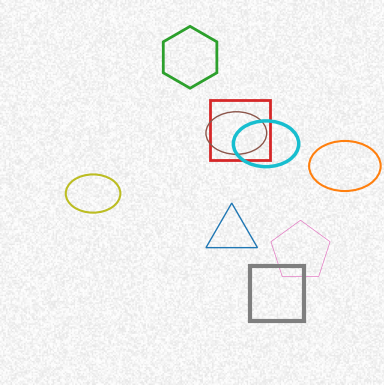[{"shape": "triangle", "thickness": 1, "radius": 0.39, "center": [0.602, 0.395]}, {"shape": "oval", "thickness": 1.5, "radius": 0.46, "center": [0.896, 0.569]}, {"shape": "hexagon", "thickness": 2, "radius": 0.4, "center": [0.494, 0.851]}, {"shape": "square", "thickness": 2, "radius": 0.39, "center": [0.623, 0.662]}, {"shape": "oval", "thickness": 1, "radius": 0.39, "center": [0.614, 0.654]}, {"shape": "pentagon", "thickness": 0.5, "radius": 0.4, "center": [0.781, 0.347]}, {"shape": "square", "thickness": 3, "radius": 0.35, "center": [0.72, 0.237]}, {"shape": "oval", "thickness": 1.5, "radius": 0.35, "center": [0.242, 0.497]}, {"shape": "oval", "thickness": 2.5, "radius": 0.42, "center": [0.691, 0.627]}]